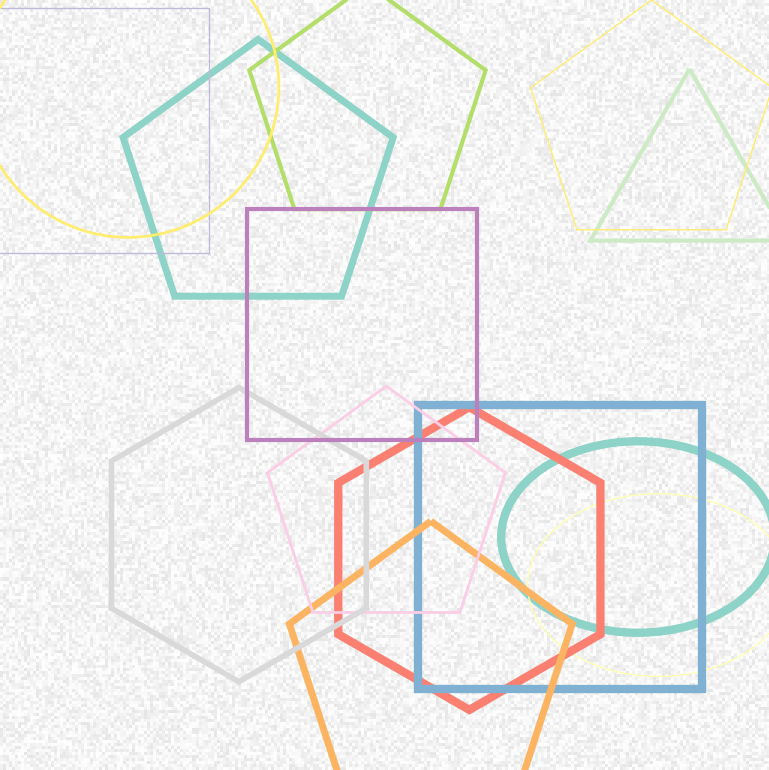[{"shape": "oval", "thickness": 3, "radius": 0.89, "center": [0.829, 0.303]}, {"shape": "pentagon", "thickness": 2.5, "radius": 0.92, "center": [0.335, 0.764]}, {"shape": "oval", "thickness": 0.5, "radius": 0.85, "center": [0.855, 0.24]}, {"shape": "square", "thickness": 0.5, "radius": 0.79, "center": [0.113, 0.83]}, {"shape": "hexagon", "thickness": 3, "radius": 0.98, "center": [0.61, 0.275]}, {"shape": "square", "thickness": 3, "radius": 0.92, "center": [0.728, 0.29]}, {"shape": "pentagon", "thickness": 2.5, "radius": 0.97, "center": [0.56, 0.13]}, {"shape": "pentagon", "thickness": 1.5, "radius": 0.81, "center": [0.477, 0.859]}, {"shape": "pentagon", "thickness": 1, "radius": 0.81, "center": [0.502, 0.336]}, {"shape": "hexagon", "thickness": 2, "radius": 0.96, "center": [0.31, 0.306]}, {"shape": "square", "thickness": 1.5, "radius": 0.75, "center": [0.47, 0.579]}, {"shape": "triangle", "thickness": 1.5, "radius": 0.74, "center": [0.895, 0.762]}, {"shape": "circle", "thickness": 1, "radius": 0.98, "center": [0.167, 0.887]}, {"shape": "pentagon", "thickness": 0.5, "radius": 0.83, "center": [0.846, 0.835]}]